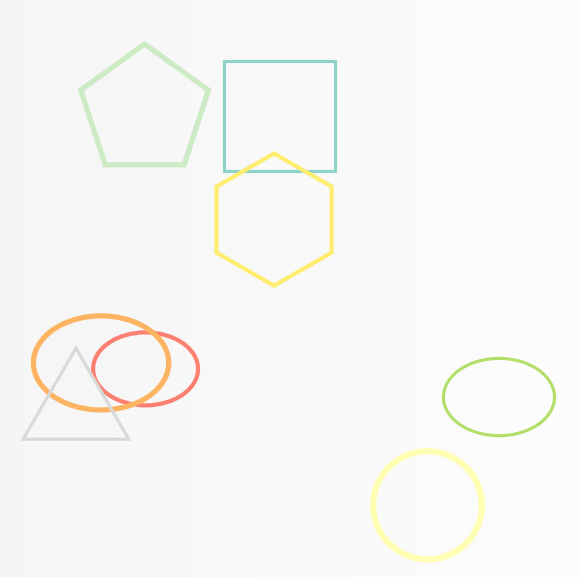[{"shape": "square", "thickness": 1.5, "radius": 0.48, "center": [0.481, 0.798]}, {"shape": "circle", "thickness": 3, "radius": 0.47, "center": [0.736, 0.124]}, {"shape": "oval", "thickness": 2, "radius": 0.45, "center": [0.25, 0.36]}, {"shape": "oval", "thickness": 2.5, "radius": 0.58, "center": [0.174, 0.371]}, {"shape": "oval", "thickness": 1.5, "radius": 0.48, "center": [0.858, 0.312]}, {"shape": "triangle", "thickness": 1.5, "radius": 0.53, "center": [0.131, 0.291]}, {"shape": "pentagon", "thickness": 2.5, "radius": 0.58, "center": [0.249, 0.807]}, {"shape": "hexagon", "thickness": 2, "radius": 0.57, "center": [0.471, 0.619]}]